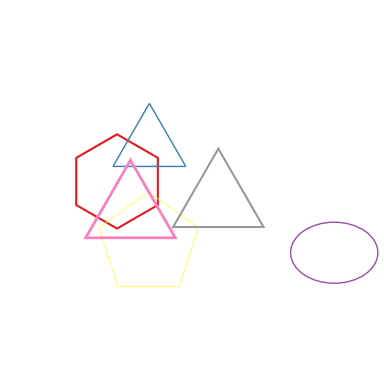[{"shape": "hexagon", "thickness": 1.5, "radius": 0.61, "center": [0.304, 0.529]}, {"shape": "triangle", "thickness": 1, "radius": 0.55, "center": [0.388, 0.622]}, {"shape": "oval", "thickness": 1, "radius": 0.57, "center": [0.868, 0.344]}, {"shape": "pentagon", "thickness": 0.5, "radius": 0.68, "center": [0.386, 0.366]}, {"shape": "triangle", "thickness": 2, "radius": 0.67, "center": [0.339, 0.45]}, {"shape": "triangle", "thickness": 1.5, "radius": 0.68, "center": [0.567, 0.478]}]